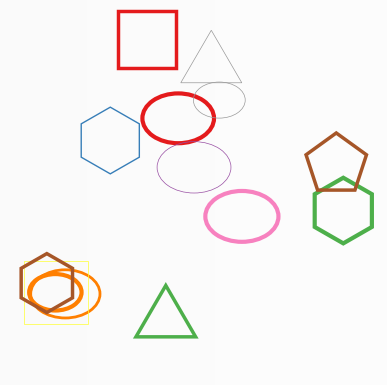[{"shape": "square", "thickness": 2.5, "radius": 0.37, "center": [0.38, 0.897]}, {"shape": "oval", "thickness": 3, "radius": 0.46, "center": [0.46, 0.693]}, {"shape": "hexagon", "thickness": 1, "radius": 0.43, "center": [0.285, 0.635]}, {"shape": "triangle", "thickness": 2.5, "radius": 0.44, "center": [0.428, 0.17]}, {"shape": "hexagon", "thickness": 3, "radius": 0.43, "center": [0.886, 0.453]}, {"shape": "oval", "thickness": 0.5, "radius": 0.48, "center": [0.501, 0.565]}, {"shape": "oval", "thickness": 3, "radius": 0.34, "center": [0.143, 0.241]}, {"shape": "oval", "thickness": 2, "radius": 0.45, "center": [0.169, 0.237]}, {"shape": "square", "thickness": 0.5, "radius": 0.41, "center": [0.145, 0.241]}, {"shape": "pentagon", "thickness": 2.5, "radius": 0.41, "center": [0.868, 0.573]}, {"shape": "hexagon", "thickness": 2.5, "radius": 0.38, "center": [0.121, 0.265]}, {"shape": "oval", "thickness": 3, "radius": 0.47, "center": [0.624, 0.438]}, {"shape": "triangle", "thickness": 0.5, "radius": 0.45, "center": [0.545, 0.83]}, {"shape": "oval", "thickness": 0.5, "radius": 0.33, "center": [0.566, 0.74]}]